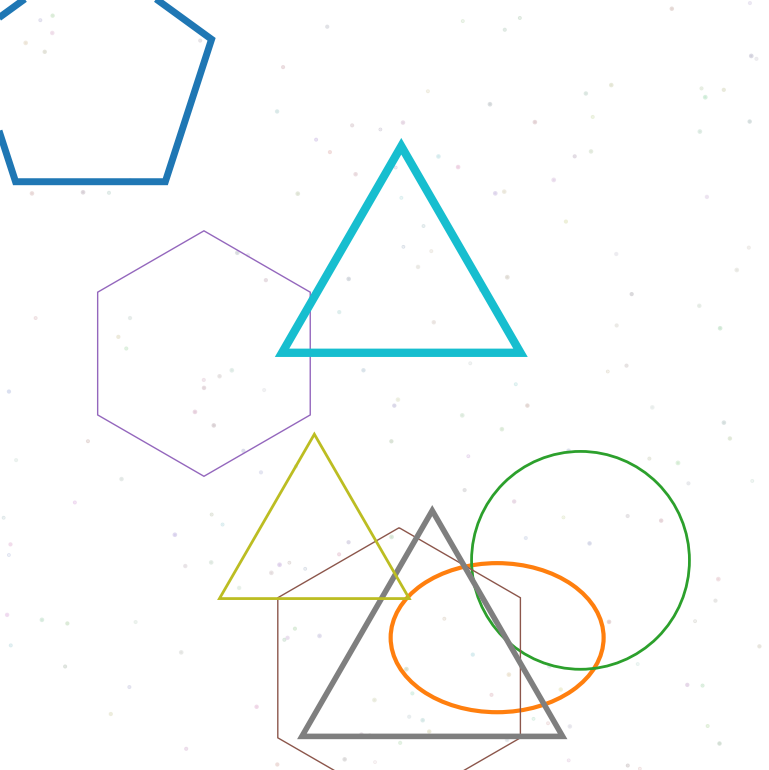[{"shape": "pentagon", "thickness": 2.5, "radius": 0.83, "center": [0.117, 0.898]}, {"shape": "oval", "thickness": 1.5, "radius": 0.69, "center": [0.646, 0.172]}, {"shape": "circle", "thickness": 1, "radius": 0.71, "center": [0.754, 0.272]}, {"shape": "hexagon", "thickness": 0.5, "radius": 0.8, "center": [0.265, 0.541]}, {"shape": "hexagon", "thickness": 0.5, "radius": 0.91, "center": [0.518, 0.133]}, {"shape": "triangle", "thickness": 2, "radius": 0.98, "center": [0.561, 0.141]}, {"shape": "triangle", "thickness": 1, "radius": 0.71, "center": [0.408, 0.294]}, {"shape": "triangle", "thickness": 3, "radius": 0.89, "center": [0.521, 0.631]}]